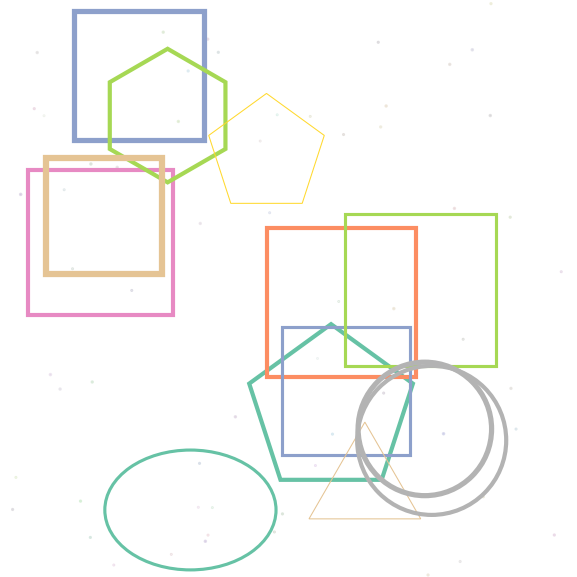[{"shape": "pentagon", "thickness": 2, "radius": 0.75, "center": [0.573, 0.289]}, {"shape": "oval", "thickness": 1.5, "radius": 0.74, "center": [0.33, 0.116]}, {"shape": "square", "thickness": 2, "radius": 0.64, "center": [0.591, 0.475]}, {"shape": "square", "thickness": 1.5, "radius": 0.55, "center": [0.599, 0.322]}, {"shape": "square", "thickness": 2.5, "radius": 0.56, "center": [0.24, 0.868]}, {"shape": "square", "thickness": 2, "radius": 0.63, "center": [0.174, 0.58]}, {"shape": "hexagon", "thickness": 2, "radius": 0.58, "center": [0.29, 0.799]}, {"shape": "square", "thickness": 1.5, "radius": 0.66, "center": [0.728, 0.497]}, {"shape": "pentagon", "thickness": 0.5, "radius": 0.53, "center": [0.461, 0.732]}, {"shape": "square", "thickness": 3, "radius": 0.5, "center": [0.18, 0.626]}, {"shape": "triangle", "thickness": 0.5, "radius": 0.56, "center": [0.632, 0.157]}, {"shape": "circle", "thickness": 2.5, "radius": 0.58, "center": [0.736, 0.256]}, {"shape": "circle", "thickness": 2, "radius": 0.65, "center": [0.748, 0.237]}]